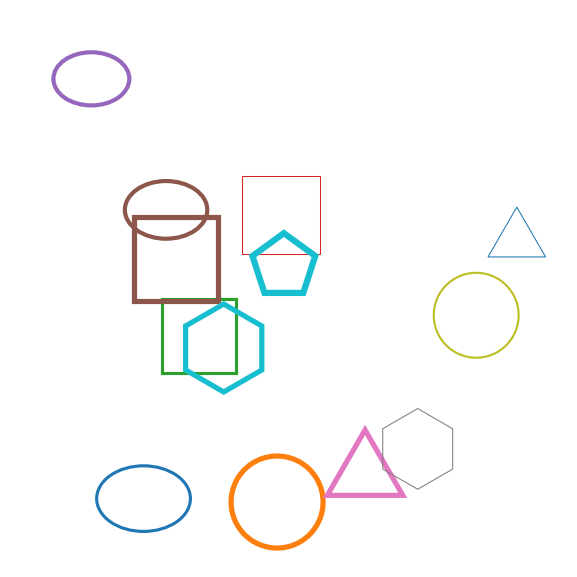[{"shape": "triangle", "thickness": 0.5, "radius": 0.29, "center": [0.895, 0.583]}, {"shape": "oval", "thickness": 1.5, "radius": 0.41, "center": [0.249, 0.136]}, {"shape": "circle", "thickness": 2.5, "radius": 0.4, "center": [0.48, 0.13]}, {"shape": "square", "thickness": 1.5, "radius": 0.32, "center": [0.345, 0.417]}, {"shape": "square", "thickness": 0.5, "radius": 0.34, "center": [0.486, 0.627]}, {"shape": "oval", "thickness": 2, "radius": 0.33, "center": [0.158, 0.863]}, {"shape": "square", "thickness": 2.5, "radius": 0.36, "center": [0.304, 0.551]}, {"shape": "oval", "thickness": 2, "radius": 0.36, "center": [0.288, 0.636]}, {"shape": "triangle", "thickness": 2.5, "radius": 0.38, "center": [0.632, 0.179]}, {"shape": "hexagon", "thickness": 0.5, "radius": 0.35, "center": [0.723, 0.222]}, {"shape": "circle", "thickness": 1, "radius": 0.37, "center": [0.825, 0.453]}, {"shape": "hexagon", "thickness": 2.5, "radius": 0.38, "center": [0.387, 0.397]}, {"shape": "pentagon", "thickness": 3, "radius": 0.29, "center": [0.492, 0.538]}]